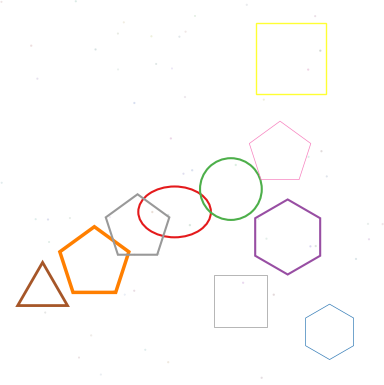[{"shape": "oval", "thickness": 1.5, "radius": 0.47, "center": [0.453, 0.45]}, {"shape": "hexagon", "thickness": 0.5, "radius": 0.36, "center": [0.856, 0.138]}, {"shape": "circle", "thickness": 1.5, "radius": 0.4, "center": [0.6, 0.509]}, {"shape": "hexagon", "thickness": 1.5, "radius": 0.49, "center": [0.747, 0.384]}, {"shape": "pentagon", "thickness": 2.5, "radius": 0.47, "center": [0.245, 0.317]}, {"shape": "square", "thickness": 1, "radius": 0.46, "center": [0.756, 0.848]}, {"shape": "triangle", "thickness": 2, "radius": 0.37, "center": [0.111, 0.244]}, {"shape": "pentagon", "thickness": 0.5, "radius": 0.42, "center": [0.727, 0.601]}, {"shape": "square", "thickness": 0.5, "radius": 0.34, "center": [0.625, 0.218]}, {"shape": "pentagon", "thickness": 1.5, "radius": 0.43, "center": [0.357, 0.409]}]